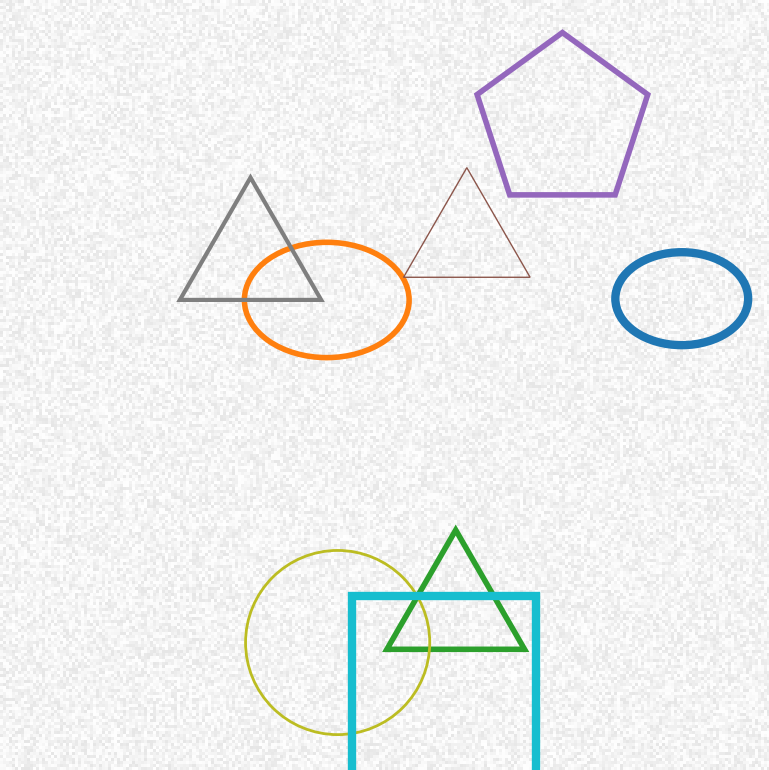[{"shape": "oval", "thickness": 3, "radius": 0.43, "center": [0.885, 0.612]}, {"shape": "oval", "thickness": 2, "radius": 0.53, "center": [0.424, 0.61]}, {"shape": "triangle", "thickness": 2, "radius": 0.52, "center": [0.592, 0.208]}, {"shape": "pentagon", "thickness": 2, "radius": 0.58, "center": [0.73, 0.841]}, {"shape": "triangle", "thickness": 0.5, "radius": 0.47, "center": [0.606, 0.687]}, {"shape": "triangle", "thickness": 1.5, "radius": 0.53, "center": [0.325, 0.663]}, {"shape": "circle", "thickness": 1, "radius": 0.6, "center": [0.439, 0.166]}, {"shape": "square", "thickness": 3, "radius": 0.6, "center": [0.577, 0.107]}]